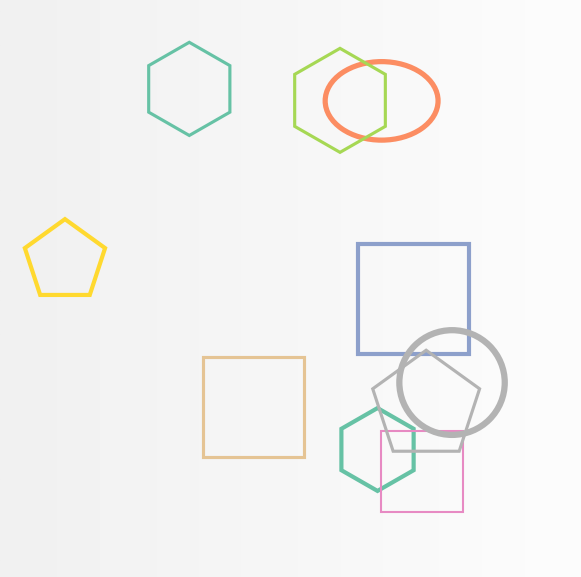[{"shape": "hexagon", "thickness": 1.5, "radius": 0.4, "center": [0.326, 0.845]}, {"shape": "hexagon", "thickness": 2, "radius": 0.36, "center": [0.649, 0.221]}, {"shape": "oval", "thickness": 2.5, "radius": 0.49, "center": [0.657, 0.824]}, {"shape": "square", "thickness": 2, "radius": 0.48, "center": [0.712, 0.481]}, {"shape": "square", "thickness": 1, "radius": 0.35, "center": [0.726, 0.183]}, {"shape": "hexagon", "thickness": 1.5, "radius": 0.45, "center": [0.585, 0.825]}, {"shape": "pentagon", "thickness": 2, "radius": 0.36, "center": [0.112, 0.547]}, {"shape": "square", "thickness": 1.5, "radius": 0.43, "center": [0.437, 0.294]}, {"shape": "circle", "thickness": 3, "radius": 0.45, "center": [0.778, 0.337]}, {"shape": "pentagon", "thickness": 1.5, "radius": 0.48, "center": [0.733, 0.296]}]